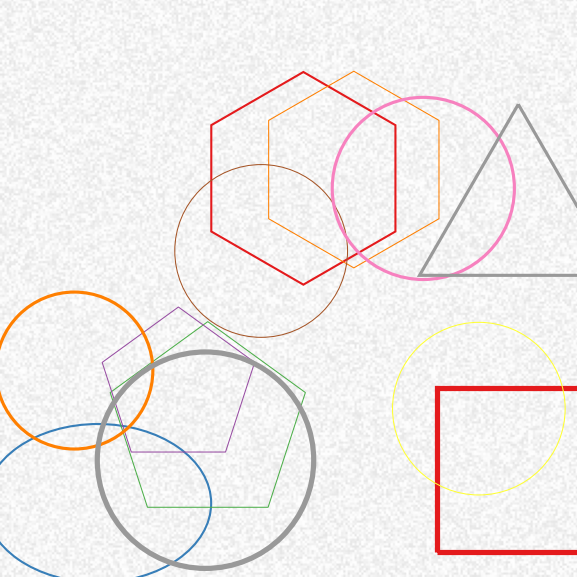[{"shape": "square", "thickness": 2.5, "radius": 0.71, "center": [0.899, 0.185]}, {"shape": "hexagon", "thickness": 1, "radius": 0.92, "center": [0.525, 0.69]}, {"shape": "oval", "thickness": 1, "radius": 0.98, "center": [0.17, 0.128]}, {"shape": "pentagon", "thickness": 0.5, "radius": 0.89, "center": [0.36, 0.264]}, {"shape": "pentagon", "thickness": 0.5, "radius": 0.69, "center": [0.309, 0.329]}, {"shape": "circle", "thickness": 1.5, "radius": 0.68, "center": [0.129, 0.358]}, {"shape": "hexagon", "thickness": 0.5, "radius": 0.85, "center": [0.613, 0.706]}, {"shape": "circle", "thickness": 0.5, "radius": 0.75, "center": [0.829, 0.292]}, {"shape": "circle", "thickness": 0.5, "radius": 0.75, "center": [0.452, 0.565]}, {"shape": "circle", "thickness": 1.5, "radius": 0.79, "center": [0.733, 0.673]}, {"shape": "circle", "thickness": 2.5, "radius": 0.94, "center": [0.356, 0.202]}, {"shape": "triangle", "thickness": 1.5, "radius": 0.99, "center": [0.897, 0.621]}]